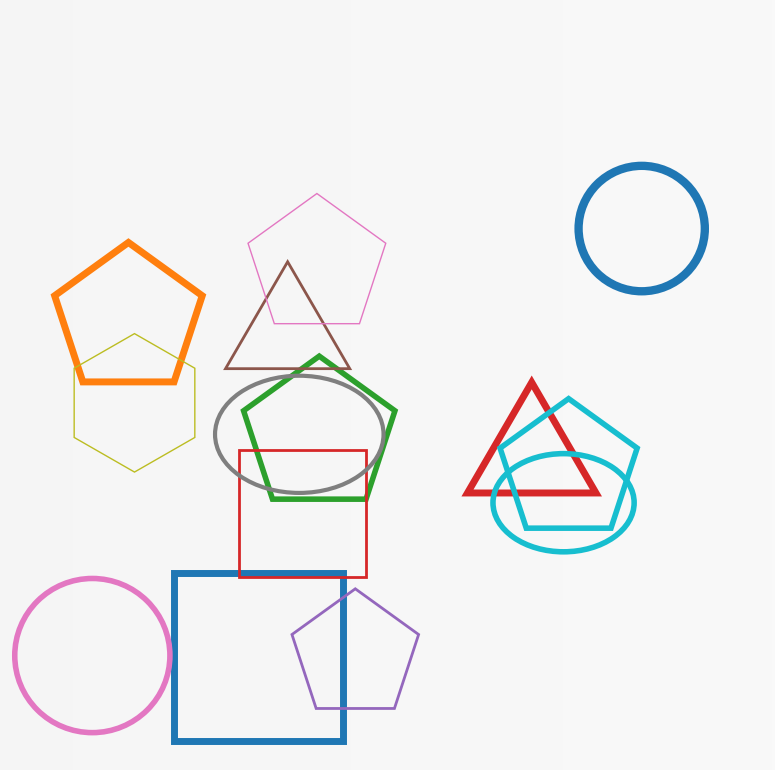[{"shape": "circle", "thickness": 3, "radius": 0.41, "center": [0.828, 0.703]}, {"shape": "square", "thickness": 2.5, "radius": 0.54, "center": [0.334, 0.146]}, {"shape": "pentagon", "thickness": 2.5, "radius": 0.5, "center": [0.166, 0.585]}, {"shape": "pentagon", "thickness": 2, "radius": 0.51, "center": [0.412, 0.435]}, {"shape": "triangle", "thickness": 2.5, "radius": 0.48, "center": [0.686, 0.408]}, {"shape": "square", "thickness": 1, "radius": 0.41, "center": [0.39, 0.333]}, {"shape": "pentagon", "thickness": 1, "radius": 0.43, "center": [0.458, 0.149]}, {"shape": "triangle", "thickness": 1, "radius": 0.46, "center": [0.371, 0.567]}, {"shape": "pentagon", "thickness": 0.5, "radius": 0.47, "center": [0.409, 0.655]}, {"shape": "circle", "thickness": 2, "radius": 0.5, "center": [0.119, 0.149]}, {"shape": "oval", "thickness": 1.5, "radius": 0.54, "center": [0.386, 0.436]}, {"shape": "hexagon", "thickness": 0.5, "radius": 0.45, "center": [0.174, 0.477]}, {"shape": "pentagon", "thickness": 2, "radius": 0.46, "center": [0.734, 0.389]}, {"shape": "oval", "thickness": 2, "radius": 0.46, "center": [0.727, 0.347]}]